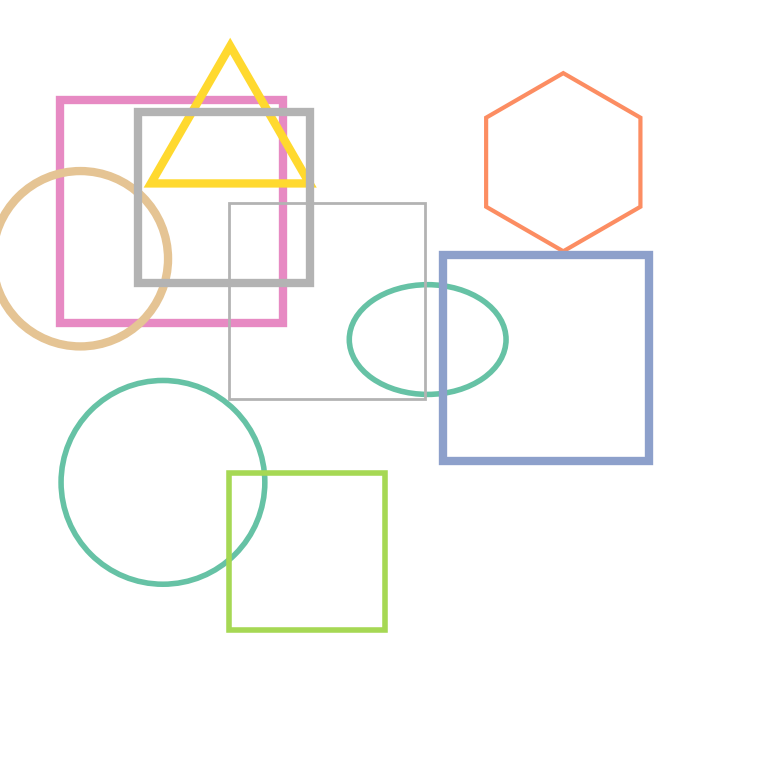[{"shape": "circle", "thickness": 2, "radius": 0.66, "center": [0.212, 0.374]}, {"shape": "oval", "thickness": 2, "radius": 0.51, "center": [0.555, 0.559]}, {"shape": "hexagon", "thickness": 1.5, "radius": 0.58, "center": [0.732, 0.789]}, {"shape": "square", "thickness": 3, "radius": 0.67, "center": [0.709, 0.535]}, {"shape": "square", "thickness": 3, "radius": 0.72, "center": [0.222, 0.726]}, {"shape": "square", "thickness": 2, "radius": 0.51, "center": [0.399, 0.283]}, {"shape": "triangle", "thickness": 3, "radius": 0.59, "center": [0.299, 0.821]}, {"shape": "circle", "thickness": 3, "radius": 0.57, "center": [0.104, 0.664]}, {"shape": "square", "thickness": 3, "radius": 0.56, "center": [0.291, 0.744]}, {"shape": "square", "thickness": 1, "radius": 0.64, "center": [0.424, 0.61]}]